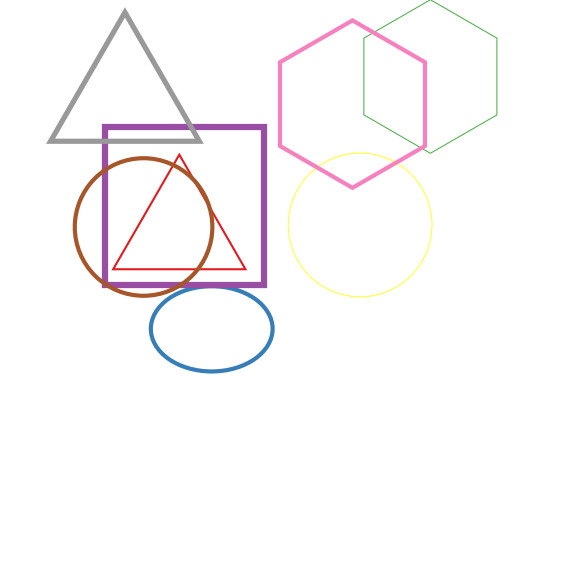[{"shape": "triangle", "thickness": 1, "radius": 0.66, "center": [0.31, 0.599]}, {"shape": "oval", "thickness": 2, "radius": 0.53, "center": [0.367, 0.43]}, {"shape": "hexagon", "thickness": 0.5, "radius": 0.66, "center": [0.745, 0.867]}, {"shape": "square", "thickness": 3, "radius": 0.69, "center": [0.319, 0.642]}, {"shape": "circle", "thickness": 0.5, "radius": 0.62, "center": [0.624, 0.61]}, {"shape": "circle", "thickness": 2, "radius": 0.6, "center": [0.249, 0.606]}, {"shape": "hexagon", "thickness": 2, "radius": 0.72, "center": [0.61, 0.819]}, {"shape": "triangle", "thickness": 2.5, "radius": 0.74, "center": [0.216, 0.829]}]